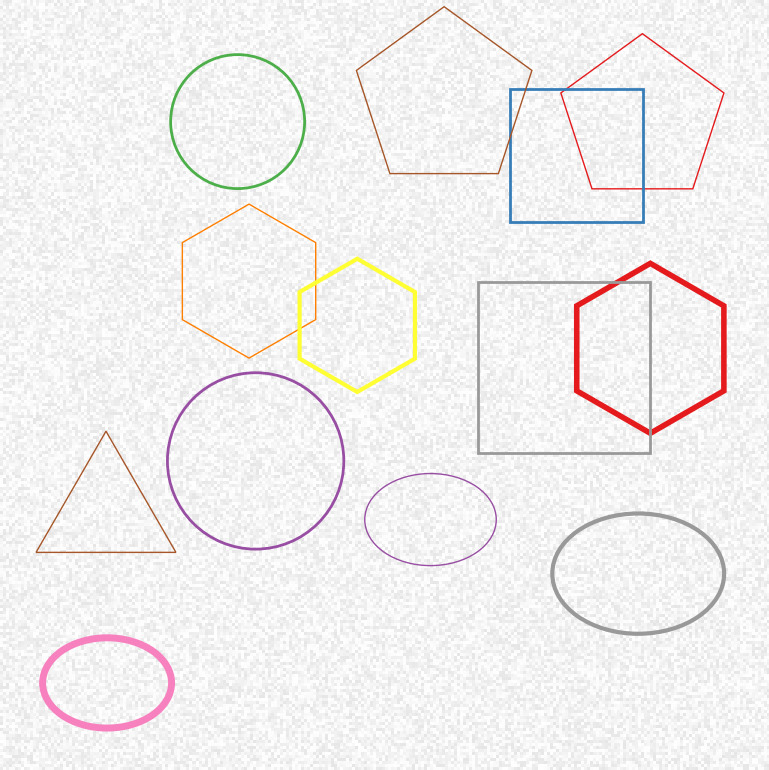[{"shape": "hexagon", "thickness": 2, "radius": 0.55, "center": [0.845, 0.548]}, {"shape": "pentagon", "thickness": 0.5, "radius": 0.56, "center": [0.834, 0.845]}, {"shape": "square", "thickness": 1, "radius": 0.43, "center": [0.748, 0.798]}, {"shape": "circle", "thickness": 1, "radius": 0.44, "center": [0.309, 0.842]}, {"shape": "circle", "thickness": 1, "radius": 0.57, "center": [0.332, 0.401]}, {"shape": "oval", "thickness": 0.5, "radius": 0.43, "center": [0.559, 0.325]}, {"shape": "hexagon", "thickness": 0.5, "radius": 0.5, "center": [0.323, 0.635]}, {"shape": "hexagon", "thickness": 1.5, "radius": 0.43, "center": [0.464, 0.577]}, {"shape": "pentagon", "thickness": 0.5, "radius": 0.6, "center": [0.577, 0.871]}, {"shape": "triangle", "thickness": 0.5, "radius": 0.52, "center": [0.138, 0.335]}, {"shape": "oval", "thickness": 2.5, "radius": 0.42, "center": [0.139, 0.113]}, {"shape": "oval", "thickness": 1.5, "radius": 0.56, "center": [0.829, 0.255]}, {"shape": "square", "thickness": 1, "radius": 0.56, "center": [0.733, 0.523]}]